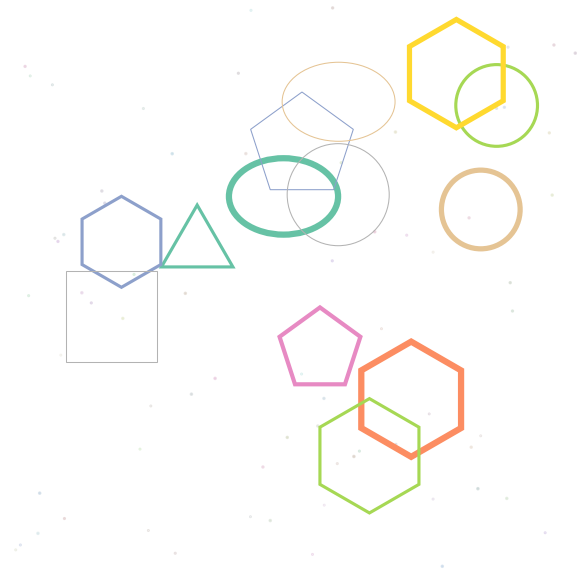[{"shape": "oval", "thickness": 3, "radius": 0.47, "center": [0.491, 0.659]}, {"shape": "triangle", "thickness": 1.5, "radius": 0.36, "center": [0.341, 0.573]}, {"shape": "hexagon", "thickness": 3, "radius": 0.5, "center": [0.712, 0.308]}, {"shape": "pentagon", "thickness": 0.5, "radius": 0.47, "center": [0.523, 0.746]}, {"shape": "hexagon", "thickness": 1.5, "radius": 0.39, "center": [0.21, 0.58]}, {"shape": "pentagon", "thickness": 2, "radius": 0.37, "center": [0.554, 0.393]}, {"shape": "hexagon", "thickness": 1.5, "radius": 0.49, "center": [0.64, 0.21]}, {"shape": "circle", "thickness": 1.5, "radius": 0.35, "center": [0.86, 0.817]}, {"shape": "hexagon", "thickness": 2.5, "radius": 0.47, "center": [0.79, 0.872]}, {"shape": "circle", "thickness": 2.5, "radius": 0.34, "center": [0.833, 0.636]}, {"shape": "oval", "thickness": 0.5, "radius": 0.49, "center": [0.586, 0.823]}, {"shape": "square", "thickness": 0.5, "radius": 0.39, "center": [0.193, 0.45]}, {"shape": "circle", "thickness": 0.5, "radius": 0.44, "center": [0.586, 0.662]}]